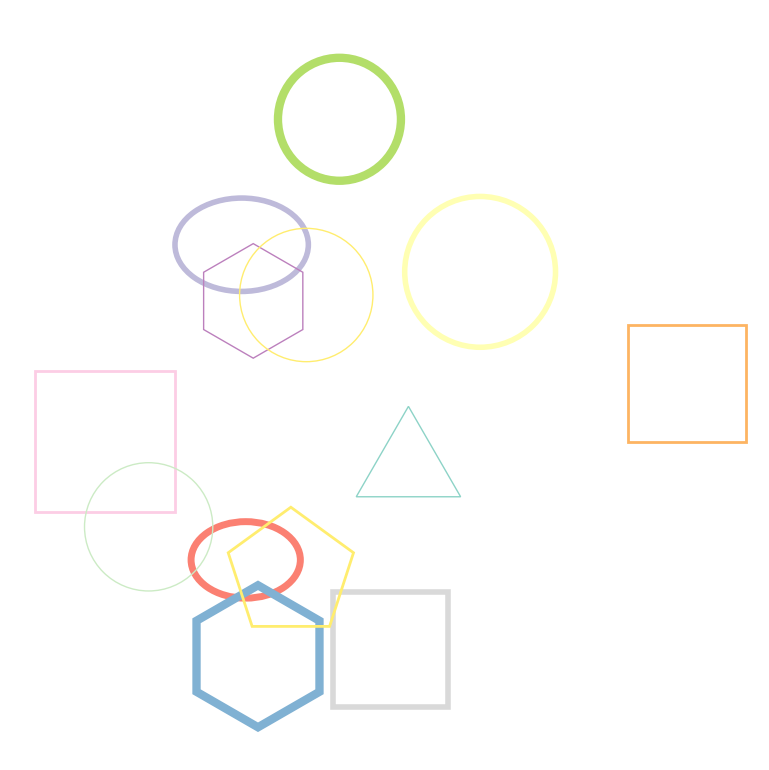[{"shape": "triangle", "thickness": 0.5, "radius": 0.39, "center": [0.53, 0.394]}, {"shape": "circle", "thickness": 2, "radius": 0.49, "center": [0.624, 0.647]}, {"shape": "oval", "thickness": 2, "radius": 0.43, "center": [0.314, 0.682]}, {"shape": "oval", "thickness": 2.5, "radius": 0.35, "center": [0.319, 0.273]}, {"shape": "hexagon", "thickness": 3, "radius": 0.46, "center": [0.335, 0.148]}, {"shape": "square", "thickness": 1, "radius": 0.38, "center": [0.893, 0.502]}, {"shape": "circle", "thickness": 3, "radius": 0.4, "center": [0.441, 0.845]}, {"shape": "square", "thickness": 1, "radius": 0.46, "center": [0.137, 0.426]}, {"shape": "square", "thickness": 2, "radius": 0.37, "center": [0.507, 0.157]}, {"shape": "hexagon", "thickness": 0.5, "radius": 0.37, "center": [0.329, 0.609]}, {"shape": "circle", "thickness": 0.5, "radius": 0.42, "center": [0.193, 0.316]}, {"shape": "pentagon", "thickness": 1, "radius": 0.43, "center": [0.378, 0.256]}, {"shape": "circle", "thickness": 0.5, "radius": 0.43, "center": [0.398, 0.617]}]